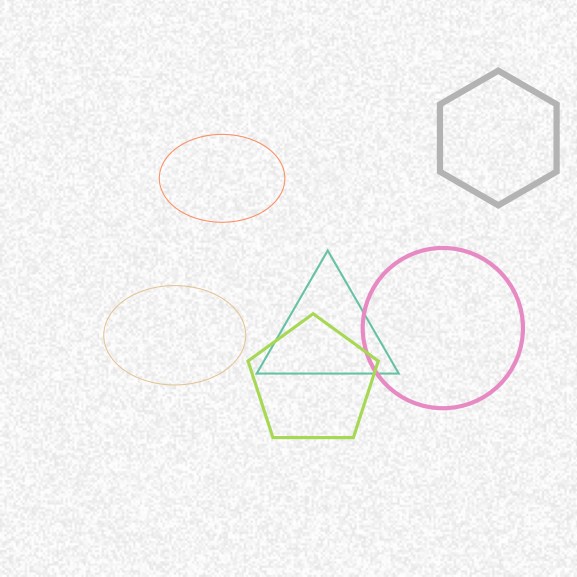[{"shape": "triangle", "thickness": 1, "radius": 0.71, "center": [0.567, 0.423]}, {"shape": "oval", "thickness": 0.5, "radius": 0.54, "center": [0.385, 0.69]}, {"shape": "circle", "thickness": 2, "radius": 0.69, "center": [0.767, 0.431]}, {"shape": "pentagon", "thickness": 1.5, "radius": 0.59, "center": [0.542, 0.337]}, {"shape": "oval", "thickness": 0.5, "radius": 0.61, "center": [0.303, 0.419]}, {"shape": "hexagon", "thickness": 3, "radius": 0.58, "center": [0.863, 0.76]}]